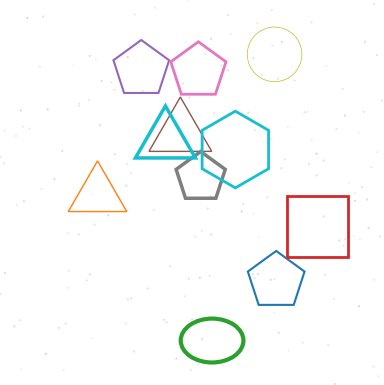[{"shape": "pentagon", "thickness": 1.5, "radius": 0.39, "center": [0.717, 0.271]}, {"shape": "triangle", "thickness": 1, "radius": 0.44, "center": [0.253, 0.494]}, {"shape": "oval", "thickness": 3, "radius": 0.41, "center": [0.551, 0.115]}, {"shape": "square", "thickness": 2, "radius": 0.4, "center": [0.825, 0.412]}, {"shape": "pentagon", "thickness": 1.5, "radius": 0.38, "center": [0.367, 0.82]}, {"shape": "triangle", "thickness": 1, "radius": 0.47, "center": [0.468, 0.654]}, {"shape": "pentagon", "thickness": 2, "radius": 0.38, "center": [0.515, 0.816]}, {"shape": "pentagon", "thickness": 2.5, "radius": 0.34, "center": [0.521, 0.539]}, {"shape": "circle", "thickness": 0.5, "radius": 0.35, "center": [0.713, 0.859]}, {"shape": "triangle", "thickness": 2.5, "radius": 0.45, "center": [0.43, 0.635]}, {"shape": "hexagon", "thickness": 2, "radius": 0.5, "center": [0.611, 0.612]}]